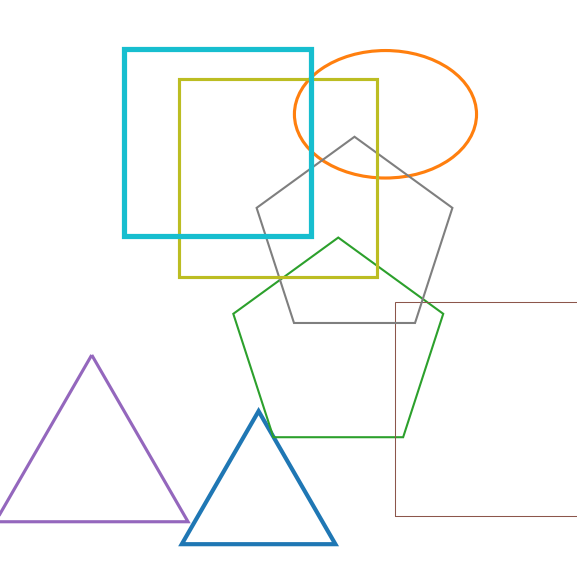[{"shape": "triangle", "thickness": 2, "radius": 0.77, "center": [0.448, 0.134]}, {"shape": "oval", "thickness": 1.5, "radius": 0.79, "center": [0.667, 0.801]}, {"shape": "pentagon", "thickness": 1, "radius": 0.96, "center": [0.586, 0.397]}, {"shape": "triangle", "thickness": 1.5, "radius": 0.96, "center": [0.159, 0.192]}, {"shape": "square", "thickness": 0.5, "radius": 0.92, "center": [0.869, 0.29]}, {"shape": "pentagon", "thickness": 1, "radius": 0.89, "center": [0.614, 0.584]}, {"shape": "square", "thickness": 1.5, "radius": 0.86, "center": [0.481, 0.691]}, {"shape": "square", "thickness": 2.5, "radius": 0.81, "center": [0.376, 0.752]}]